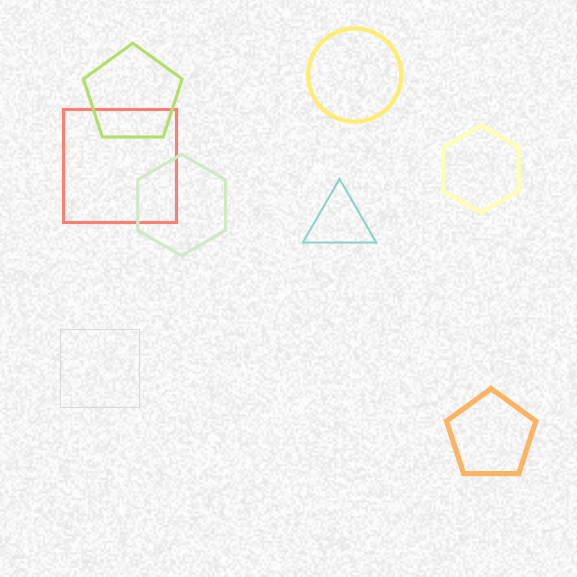[{"shape": "triangle", "thickness": 1, "radius": 0.37, "center": [0.588, 0.616]}, {"shape": "hexagon", "thickness": 2, "radius": 0.38, "center": [0.833, 0.706]}, {"shape": "square", "thickness": 1.5, "radius": 0.49, "center": [0.206, 0.712]}, {"shape": "pentagon", "thickness": 2.5, "radius": 0.41, "center": [0.851, 0.245]}, {"shape": "pentagon", "thickness": 1.5, "radius": 0.45, "center": [0.23, 0.835]}, {"shape": "square", "thickness": 0.5, "radius": 0.34, "center": [0.172, 0.362]}, {"shape": "hexagon", "thickness": 1.5, "radius": 0.44, "center": [0.315, 0.644]}, {"shape": "circle", "thickness": 2, "radius": 0.4, "center": [0.614, 0.869]}]